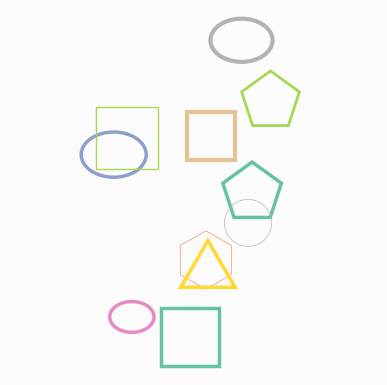[{"shape": "square", "thickness": 2.5, "radius": 0.37, "center": [0.491, 0.124]}, {"shape": "pentagon", "thickness": 2.5, "radius": 0.4, "center": [0.651, 0.5]}, {"shape": "hexagon", "thickness": 0.5, "radius": 0.38, "center": [0.531, 0.325]}, {"shape": "oval", "thickness": 2.5, "radius": 0.42, "center": [0.293, 0.598]}, {"shape": "oval", "thickness": 2.5, "radius": 0.29, "center": [0.34, 0.177]}, {"shape": "pentagon", "thickness": 2, "radius": 0.39, "center": [0.698, 0.737]}, {"shape": "square", "thickness": 1, "radius": 0.4, "center": [0.328, 0.642]}, {"shape": "triangle", "thickness": 2.5, "radius": 0.4, "center": [0.537, 0.294]}, {"shape": "square", "thickness": 3, "radius": 0.31, "center": [0.545, 0.647]}, {"shape": "circle", "thickness": 0.5, "radius": 0.31, "center": [0.64, 0.421]}, {"shape": "oval", "thickness": 3, "radius": 0.4, "center": [0.623, 0.895]}]